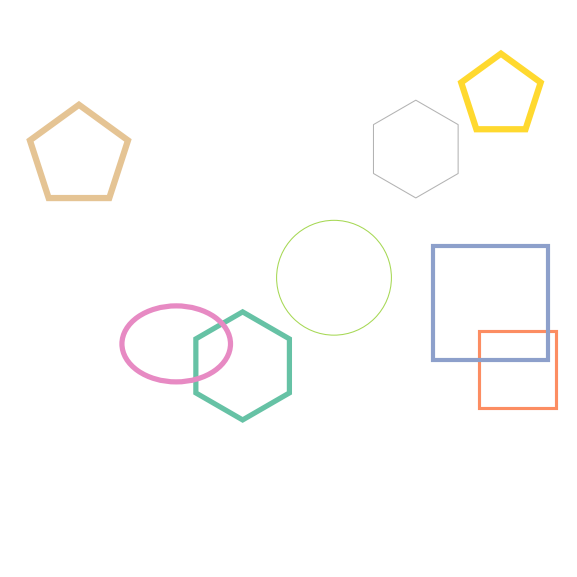[{"shape": "hexagon", "thickness": 2.5, "radius": 0.47, "center": [0.42, 0.366]}, {"shape": "square", "thickness": 1.5, "radius": 0.33, "center": [0.896, 0.359]}, {"shape": "square", "thickness": 2, "radius": 0.5, "center": [0.849, 0.475]}, {"shape": "oval", "thickness": 2.5, "radius": 0.47, "center": [0.305, 0.404]}, {"shape": "circle", "thickness": 0.5, "radius": 0.5, "center": [0.578, 0.518]}, {"shape": "pentagon", "thickness": 3, "radius": 0.36, "center": [0.867, 0.834]}, {"shape": "pentagon", "thickness": 3, "radius": 0.45, "center": [0.137, 0.728]}, {"shape": "hexagon", "thickness": 0.5, "radius": 0.42, "center": [0.72, 0.741]}]